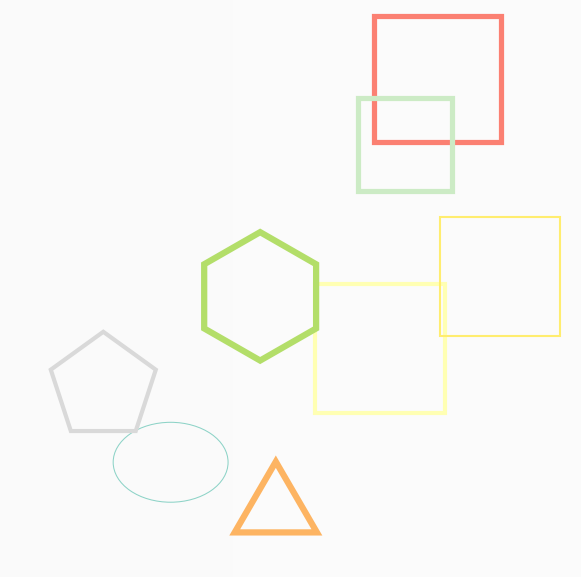[{"shape": "oval", "thickness": 0.5, "radius": 0.49, "center": [0.294, 0.199]}, {"shape": "square", "thickness": 2, "radius": 0.56, "center": [0.654, 0.395]}, {"shape": "square", "thickness": 2.5, "radius": 0.55, "center": [0.753, 0.862]}, {"shape": "triangle", "thickness": 3, "radius": 0.41, "center": [0.475, 0.118]}, {"shape": "hexagon", "thickness": 3, "radius": 0.56, "center": [0.448, 0.486]}, {"shape": "pentagon", "thickness": 2, "radius": 0.47, "center": [0.178, 0.33]}, {"shape": "square", "thickness": 2.5, "radius": 0.4, "center": [0.696, 0.748]}, {"shape": "square", "thickness": 1, "radius": 0.52, "center": [0.86, 0.52]}]